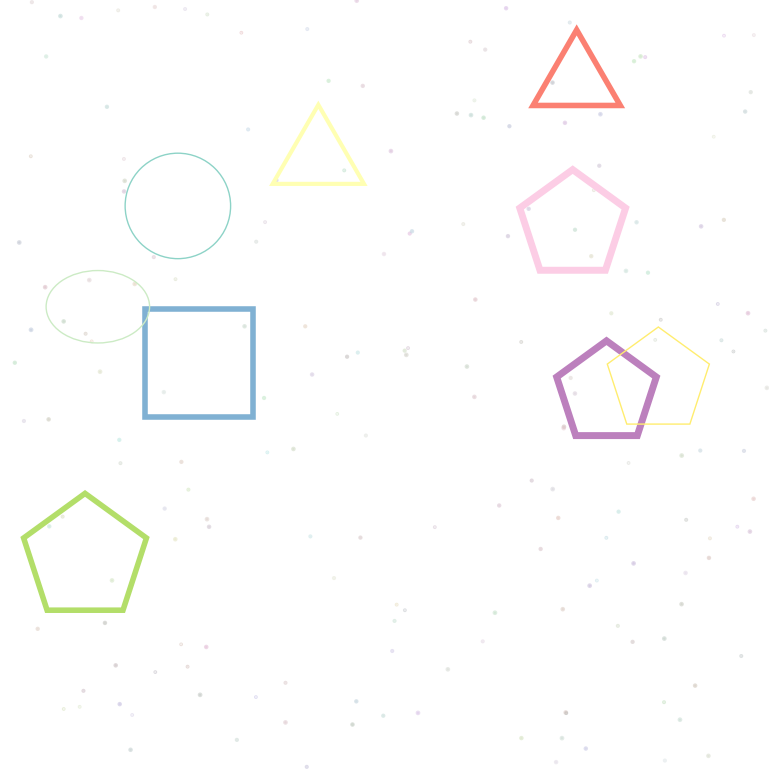[{"shape": "circle", "thickness": 0.5, "radius": 0.34, "center": [0.231, 0.733]}, {"shape": "triangle", "thickness": 1.5, "radius": 0.34, "center": [0.413, 0.795]}, {"shape": "triangle", "thickness": 2, "radius": 0.33, "center": [0.749, 0.896]}, {"shape": "square", "thickness": 2, "radius": 0.35, "center": [0.259, 0.529]}, {"shape": "pentagon", "thickness": 2, "radius": 0.42, "center": [0.11, 0.275]}, {"shape": "pentagon", "thickness": 2.5, "radius": 0.36, "center": [0.744, 0.707]}, {"shape": "pentagon", "thickness": 2.5, "radius": 0.34, "center": [0.788, 0.489]}, {"shape": "oval", "thickness": 0.5, "radius": 0.34, "center": [0.127, 0.602]}, {"shape": "pentagon", "thickness": 0.5, "radius": 0.35, "center": [0.855, 0.506]}]